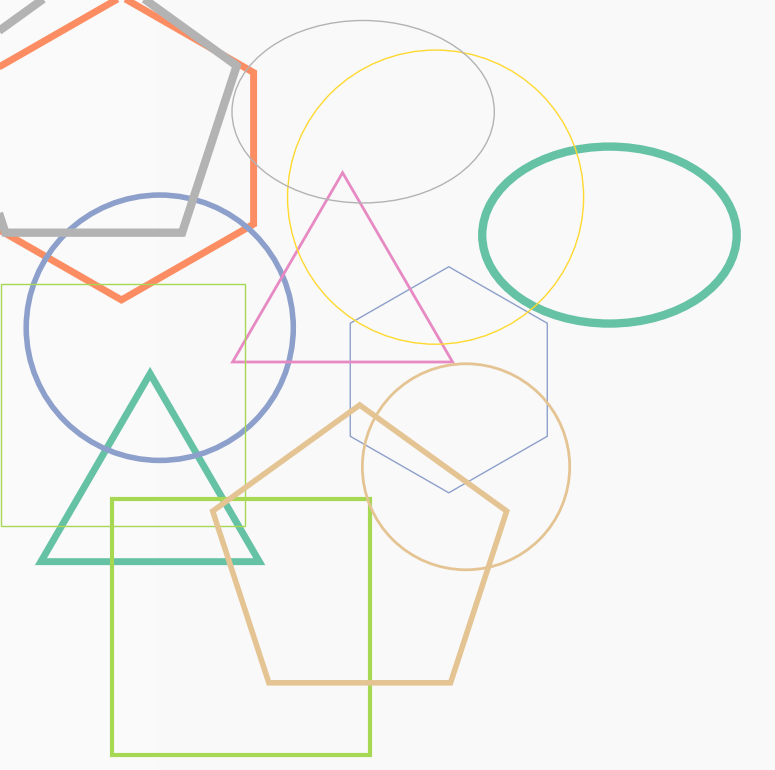[{"shape": "triangle", "thickness": 2.5, "radius": 0.81, "center": [0.194, 0.352]}, {"shape": "oval", "thickness": 3, "radius": 0.82, "center": [0.786, 0.695]}, {"shape": "hexagon", "thickness": 2.5, "radius": 0.98, "center": [0.157, 0.807]}, {"shape": "circle", "thickness": 2, "radius": 0.86, "center": [0.206, 0.574]}, {"shape": "hexagon", "thickness": 0.5, "radius": 0.73, "center": [0.579, 0.507]}, {"shape": "triangle", "thickness": 1, "radius": 0.82, "center": [0.442, 0.612]}, {"shape": "square", "thickness": 1.5, "radius": 0.83, "center": [0.311, 0.186]}, {"shape": "square", "thickness": 0.5, "radius": 0.79, "center": [0.159, 0.474]}, {"shape": "circle", "thickness": 0.5, "radius": 0.96, "center": [0.562, 0.744]}, {"shape": "pentagon", "thickness": 2, "radius": 1.0, "center": [0.464, 0.275]}, {"shape": "circle", "thickness": 1, "radius": 0.67, "center": [0.601, 0.394]}, {"shape": "pentagon", "thickness": 3, "radius": 0.97, "center": [0.121, 0.855]}, {"shape": "oval", "thickness": 0.5, "radius": 0.85, "center": [0.469, 0.855]}]